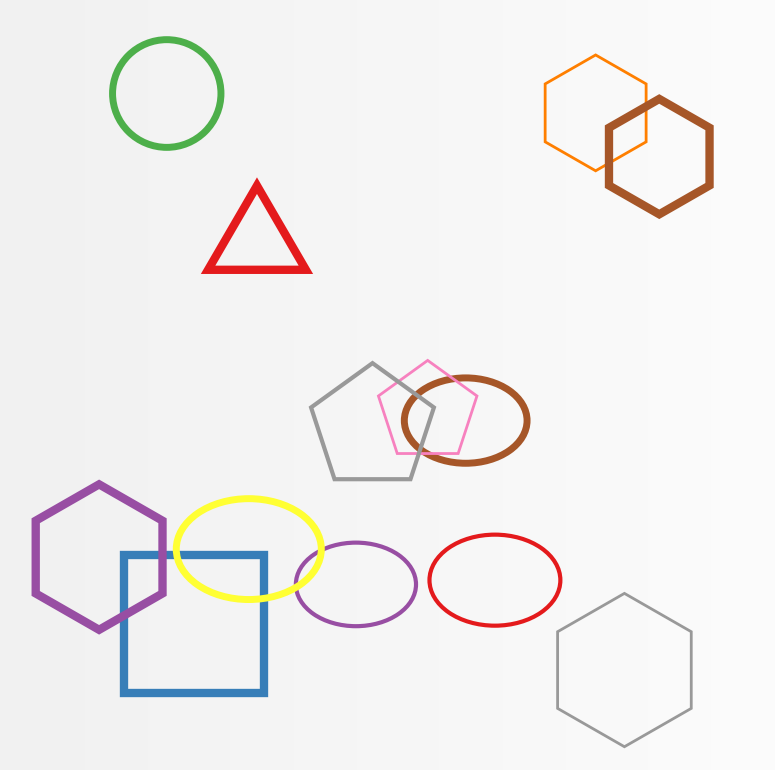[{"shape": "triangle", "thickness": 3, "radius": 0.36, "center": [0.332, 0.686]}, {"shape": "oval", "thickness": 1.5, "radius": 0.42, "center": [0.639, 0.247]}, {"shape": "square", "thickness": 3, "radius": 0.45, "center": [0.25, 0.189]}, {"shape": "circle", "thickness": 2.5, "radius": 0.35, "center": [0.215, 0.879]}, {"shape": "oval", "thickness": 1.5, "radius": 0.39, "center": [0.459, 0.241]}, {"shape": "hexagon", "thickness": 3, "radius": 0.47, "center": [0.128, 0.277]}, {"shape": "hexagon", "thickness": 1, "radius": 0.38, "center": [0.769, 0.853]}, {"shape": "oval", "thickness": 2.5, "radius": 0.47, "center": [0.321, 0.287]}, {"shape": "oval", "thickness": 2.5, "radius": 0.4, "center": [0.601, 0.454]}, {"shape": "hexagon", "thickness": 3, "radius": 0.37, "center": [0.851, 0.797]}, {"shape": "pentagon", "thickness": 1, "radius": 0.33, "center": [0.552, 0.465]}, {"shape": "hexagon", "thickness": 1, "radius": 0.5, "center": [0.806, 0.13]}, {"shape": "pentagon", "thickness": 1.5, "radius": 0.42, "center": [0.481, 0.445]}]